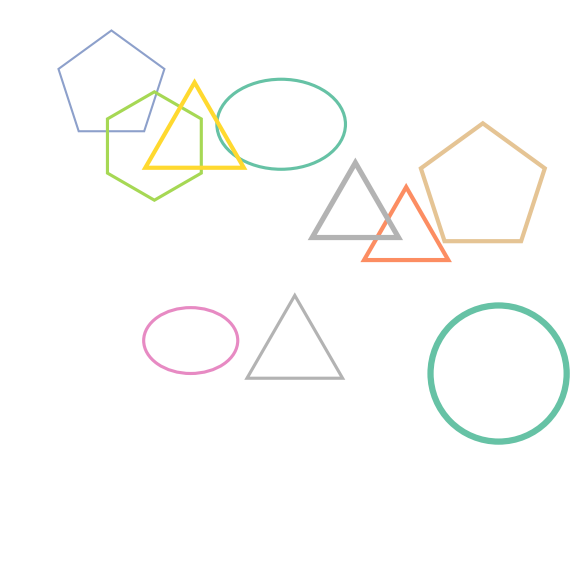[{"shape": "circle", "thickness": 3, "radius": 0.59, "center": [0.863, 0.352]}, {"shape": "oval", "thickness": 1.5, "radius": 0.56, "center": [0.487, 0.784]}, {"shape": "triangle", "thickness": 2, "radius": 0.42, "center": [0.703, 0.591]}, {"shape": "pentagon", "thickness": 1, "radius": 0.48, "center": [0.193, 0.85]}, {"shape": "oval", "thickness": 1.5, "radius": 0.41, "center": [0.33, 0.409]}, {"shape": "hexagon", "thickness": 1.5, "radius": 0.47, "center": [0.267, 0.746]}, {"shape": "triangle", "thickness": 2, "radius": 0.49, "center": [0.337, 0.758]}, {"shape": "pentagon", "thickness": 2, "radius": 0.56, "center": [0.836, 0.673]}, {"shape": "triangle", "thickness": 2.5, "radius": 0.43, "center": [0.615, 0.631]}, {"shape": "triangle", "thickness": 1.5, "radius": 0.48, "center": [0.51, 0.392]}]